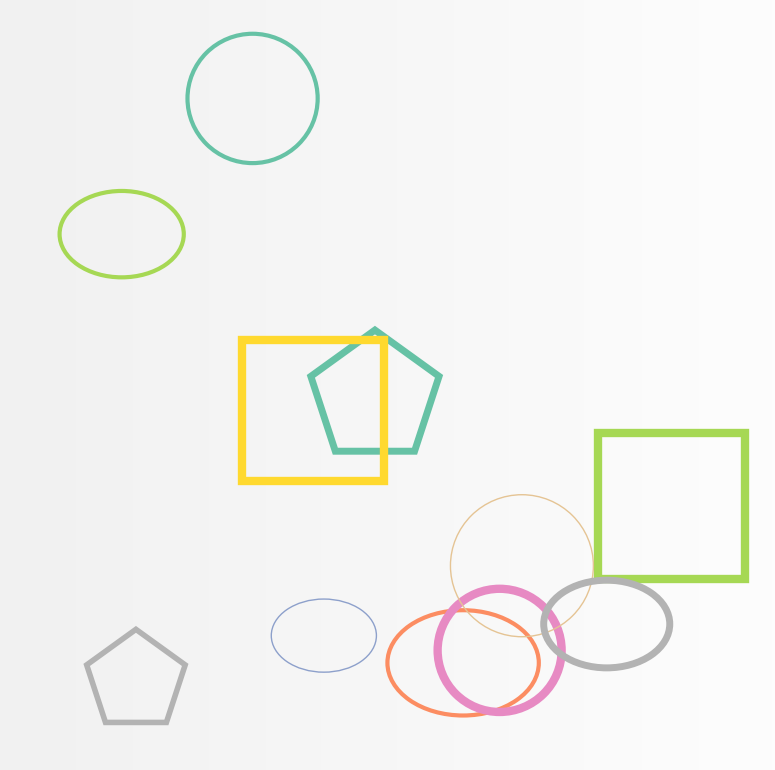[{"shape": "circle", "thickness": 1.5, "radius": 0.42, "center": [0.326, 0.872]}, {"shape": "pentagon", "thickness": 2.5, "radius": 0.43, "center": [0.484, 0.484]}, {"shape": "oval", "thickness": 1.5, "radius": 0.49, "center": [0.598, 0.139]}, {"shape": "oval", "thickness": 0.5, "radius": 0.34, "center": [0.418, 0.175]}, {"shape": "circle", "thickness": 3, "radius": 0.4, "center": [0.645, 0.155]}, {"shape": "oval", "thickness": 1.5, "radius": 0.4, "center": [0.157, 0.696]}, {"shape": "square", "thickness": 3, "radius": 0.48, "center": [0.867, 0.343]}, {"shape": "square", "thickness": 3, "radius": 0.46, "center": [0.404, 0.467]}, {"shape": "circle", "thickness": 0.5, "radius": 0.46, "center": [0.673, 0.265]}, {"shape": "pentagon", "thickness": 2, "radius": 0.33, "center": [0.175, 0.116]}, {"shape": "oval", "thickness": 2.5, "radius": 0.41, "center": [0.783, 0.19]}]